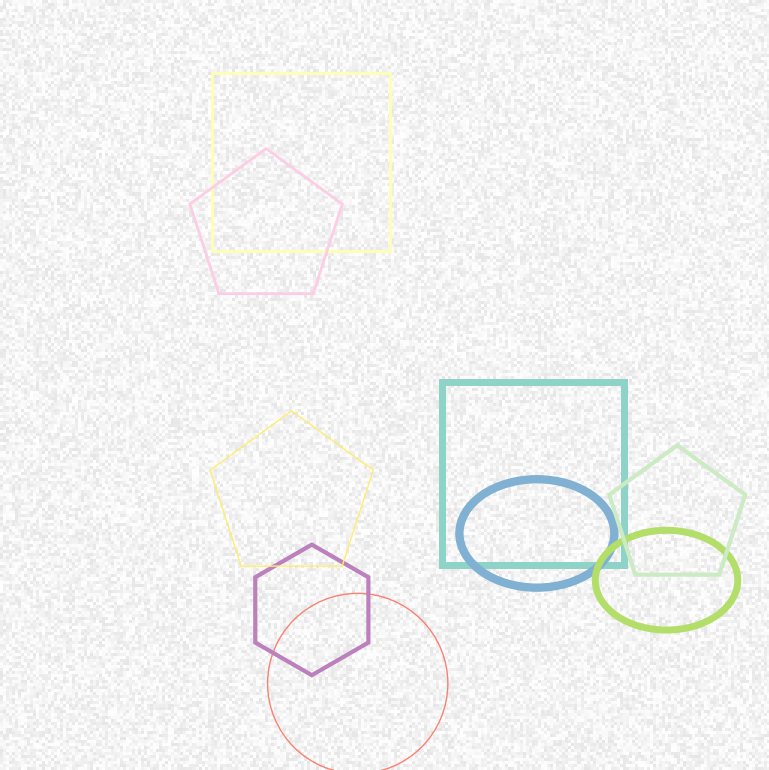[{"shape": "square", "thickness": 2.5, "radius": 0.59, "center": [0.692, 0.385]}, {"shape": "square", "thickness": 1, "radius": 0.58, "center": [0.391, 0.79]}, {"shape": "circle", "thickness": 0.5, "radius": 0.59, "center": [0.465, 0.112]}, {"shape": "oval", "thickness": 3, "radius": 0.5, "center": [0.697, 0.307]}, {"shape": "oval", "thickness": 2.5, "radius": 0.46, "center": [0.866, 0.247]}, {"shape": "pentagon", "thickness": 1, "radius": 0.52, "center": [0.346, 0.703]}, {"shape": "hexagon", "thickness": 1.5, "radius": 0.42, "center": [0.405, 0.208]}, {"shape": "pentagon", "thickness": 1.5, "radius": 0.46, "center": [0.88, 0.329]}, {"shape": "pentagon", "thickness": 0.5, "radius": 0.56, "center": [0.379, 0.355]}]